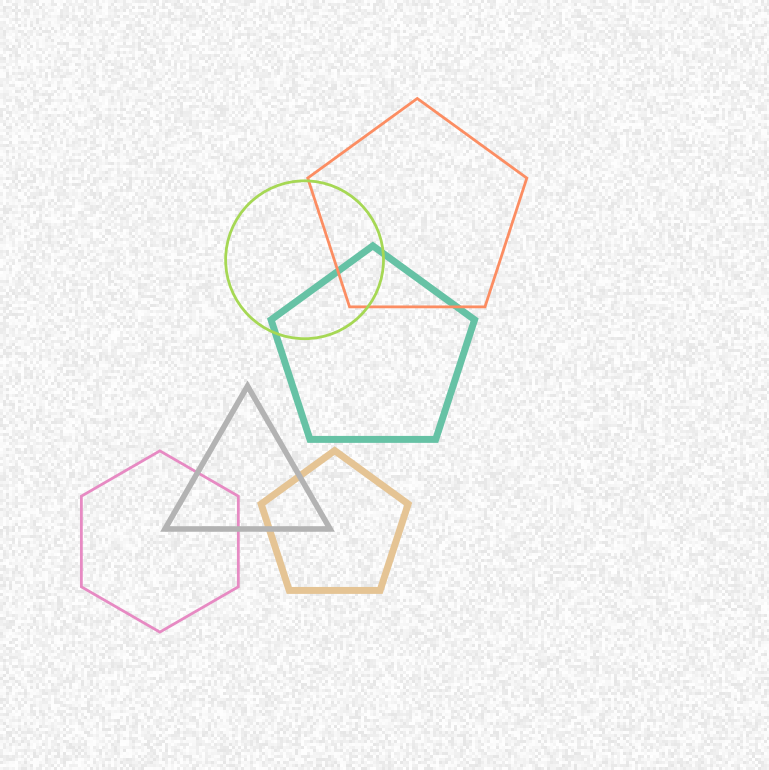[{"shape": "pentagon", "thickness": 2.5, "radius": 0.69, "center": [0.484, 0.542]}, {"shape": "pentagon", "thickness": 1, "radius": 0.75, "center": [0.542, 0.723]}, {"shape": "hexagon", "thickness": 1, "radius": 0.59, "center": [0.208, 0.297]}, {"shape": "circle", "thickness": 1, "radius": 0.51, "center": [0.396, 0.663]}, {"shape": "pentagon", "thickness": 2.5, "radius": 0.5, "center": [0.435, 0.314]}, {"shape": "triangle", "thickness": 2, "radius": 0.62, "center": [0.321, 0.375]}]